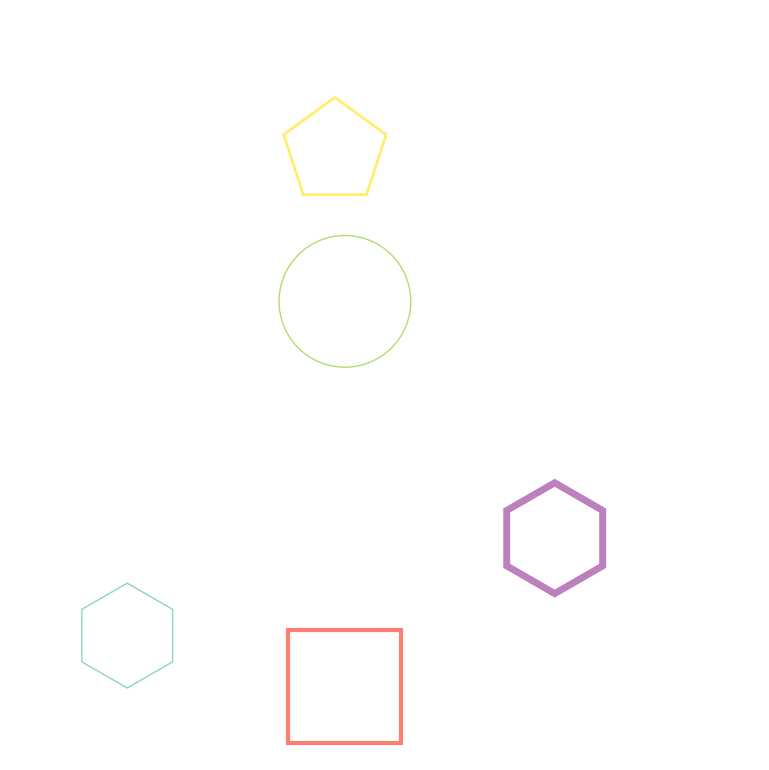[{"shape": "hexagon", "thickness": 0.5, "radius": 0.34, "center": [0.165, 0.175]}, {"shape": "square", "thickness": 1.5, "radius": 0.37, "center": [0.447, 0.108]}, {"shape": "circle", "thickness": 0.5, "radius": 0.43, "center": [0.448, 0.609]}, {"shape": "hexagon", "thickness": 2.5, "radius": 0.36, "center": [0.72, 0.301]}, {"shape": "pentagon", "thickness": 1, "radius": 0.35, "center": [0.435, 0.804]}]